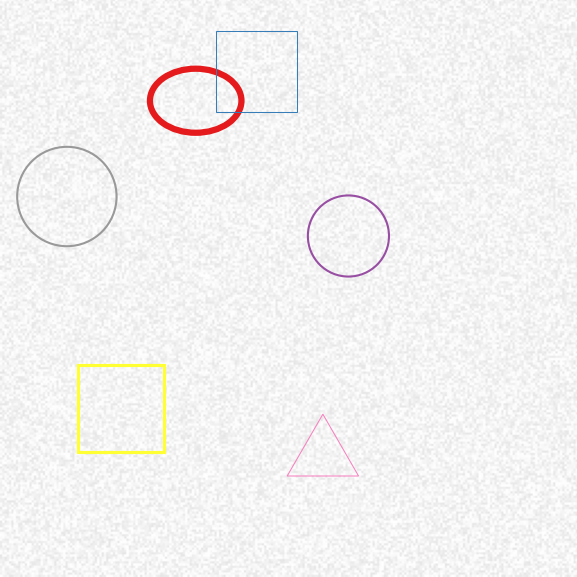[{"shape": "oval", "thickness": 3, "radius": 0.4, "center": [0.339, 0.825]}, {"shape": "square", "thickness": 0.5, "radius": 0.35, "center": [0.444, 0.875]}, {"shape": "circle", "thickness": 1, "radius": 0.35, "center": [0.603, 0.59]}, {"shape": "square", "thickness": 1.5, "radius": 0.38, "center": [0.209, 0.292]}, {"shape": "triangle", "thickness": 0.5, "radius": 0.36, "center": [0.559, 0.211]}, {"shape": "circle", "thickness": 1, "radius": 0.43, "center": [0.116, 0.659]}]